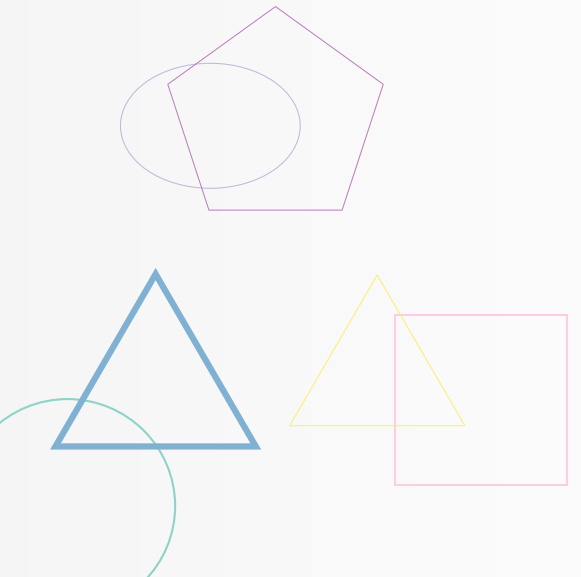[{"shape": "circle", "thickness": 1, "radius": 0.93, "center": [0.116, 0.123]}, {"shape": "oval", "thickness": 0.5, "radius": 0.77, "center": [0.362, 0.781]}, {"shape": "triangle", "thickness": 3, "radius": 1.0, "center": [0.268, 0.326]}, {"shape": "square", "thickness": 1, "radius": 0.74, "center": [0.827, 0.307]}, {"shape": "pentagon", "thickness": 0.5, "radius": 0.97, "center": [0.474, 0.793]}, {"shape": "triangle", "thickness": 0.5, "radius": 0.87, "center": [0.649, 0.349]}]